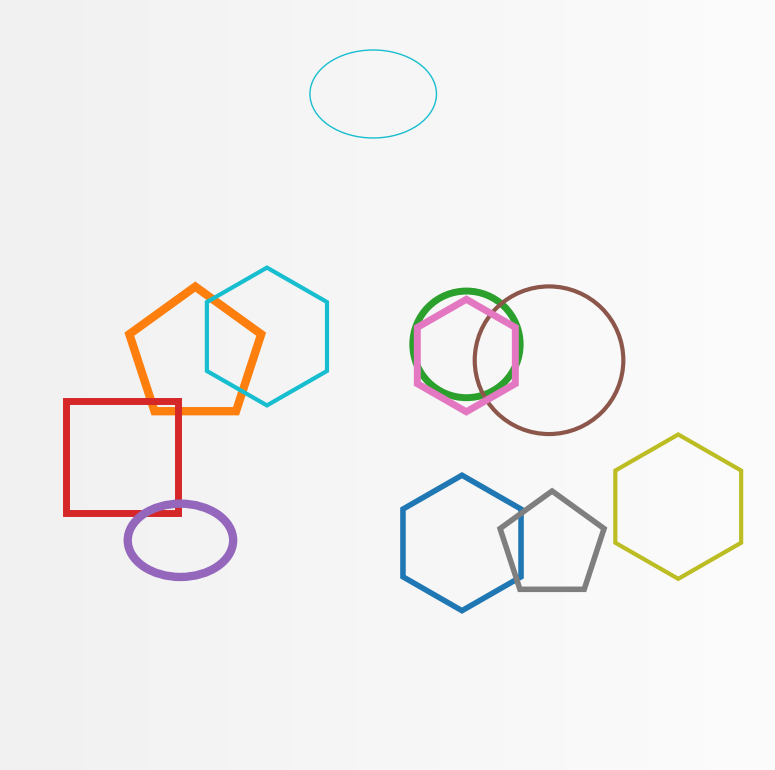[{"shape": "hexagon", "thickness": 2, "radius": 0.44, "center": [0.596, 0.295]}, {"shape": "pentagon", "thickness": 3, "radius": 0.45, "center": [0.252, 0.538]}, {"shape": "circle", "thickness": 2.5, "radius": 0.35, "center": [0.602, 0.553]}, {"shape": "square", "thickness": 2.5, "radius": 0.36, "center": [0.158, 0.406]}, {"shape": "oval", "thickness": 3, "radius": 0.34, "center": [0.233, 0.298]}, {"shape": "circle", "thickness": 1.5, "radius": 0.48, "center": [0.708, 0.532]}, {"shape": "hexagon", "thickness": 2.5, "radius": 0.37, "center": [0.602, 0.538]}, {"shape": "pentagon", "thickness": 2, "radius": 0.35, "center": [0.712, 0.292]}, {"shape": "hexagon", "thickness": 1.5, "radius": 0.47, "center": [0.875, 0.342]}, {"shape": "oval", "thickness": 0.5, "radius": 0.41, "center": [0.482, 0.878]}, {"shape": "hexagon", "thickness": 1.5, "radius": 0.45, "center": [0.344, 0.563]}]